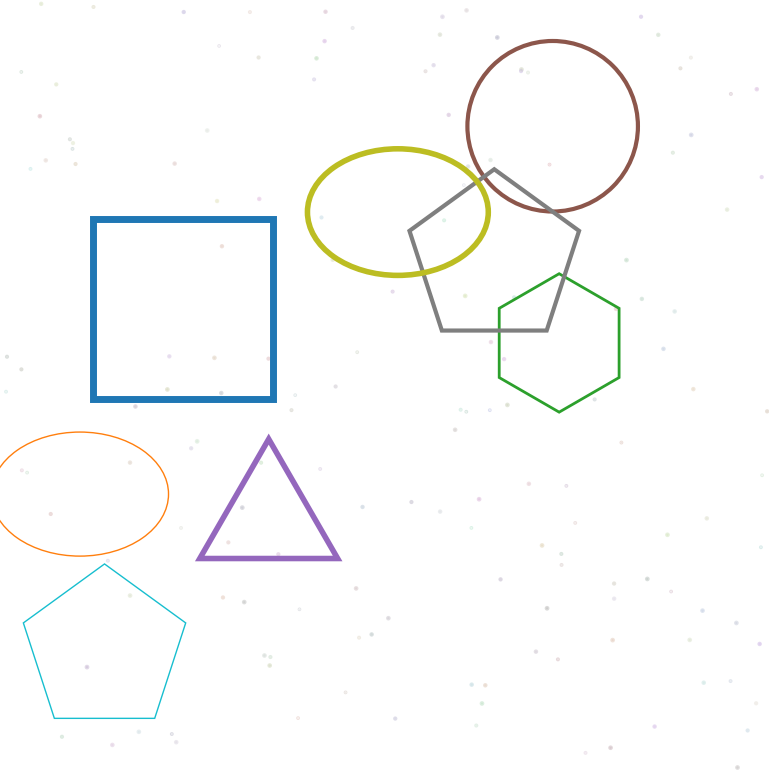[{"shape": "square", "thickness": 2.5, "radius": 0.59, "center": [0.238, 0.599]}, {"shape": "oval", "thickness": 0.5, "radius": 0.58, "center": [0.104, 0.358]}, {"shape": "hexagon", "thickness": 1, "radius": 0.45, "center": [0.726, 0.555]}, {"shape": "triangle", "thickness": 2, "radius": 0.52, "center": [0.349, 0.326]}, {"shape": "circle", "thickness": 1.5, "radius": 0.55, "center": [0.718, 0.836]}, {"shape": "pentagon", "thickness": 1.5, "radius": 0.58, "center": [0.642, 0.664]}, {"shape": "oval", "thickness": 2, "radius": 0.59, "center": [0.517, 0.725]}, {"shape": "pentagon", "thickness": 0.5, "radius": 0.55, "center": [0.136, 0.157]}]